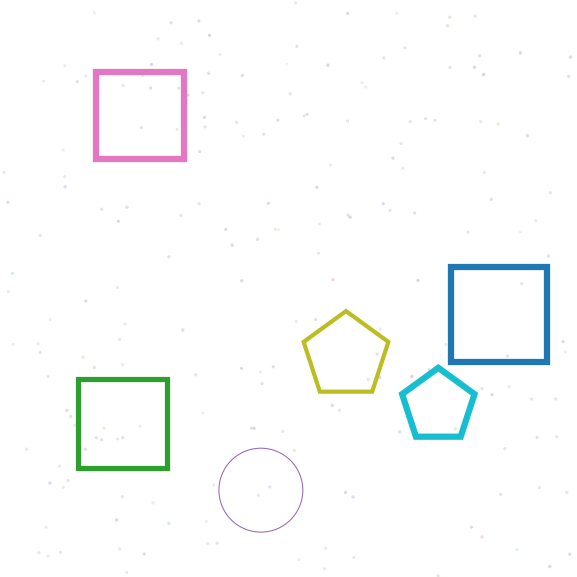[{"shape": "square", "thickness": 3, "radius": 0.41, "center": [0.864, 0.455]}, {"shape": "square", "thickness": 2.5, "radius": 0.39, "center": [0.213, 0.266]}, {"shape": "circle", "thickness": 0.5, "radius": 0.36, "center": [0.452, 0.15]}, {"shape": "square", "thickness": 3, "radius": 0.38, "center": [0.242, 0.799]}, {"shape": "pentagon", "thickness": 2, "radius": 0.39, "center": [0.599, 0.383]}, {"shape": "pentagon", "thickness": 3, "radius": 0.33, "center": [0.759, 0.296]}]